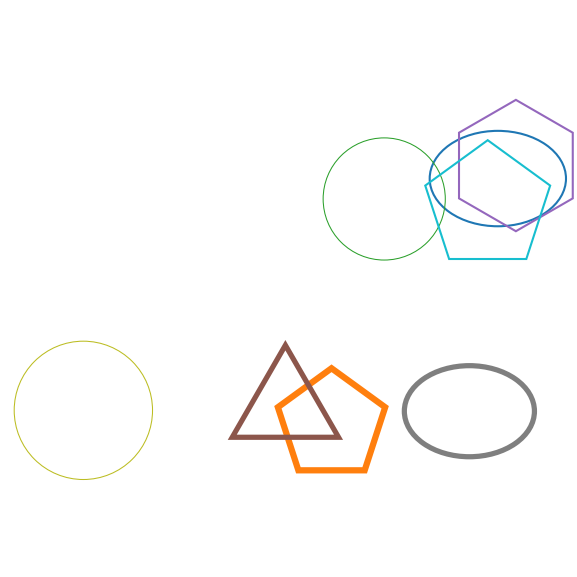[{"shape": "oval", "thickness": 1, "radius": 0.59, "center": [0.862, 0.69]}, {"shape": "pentagon", "thickness": 3, "radius": 0.49, "center": [0.574, 0.264]}, {"shape": "circle", "thickness": 0.5, "radius": 0.53, "center": [0.665, 0.655]}, {"shape": "hexagon", "thickness": 1, "radius": 0.57, "center": [0.893, 0.712]}, {"shape": "triangle", "thickness": 2.5, "radius": 0.53, "center": [0.494, 0.295]}, {"shape": "oval", "thickness": 2.5, "radius": 0.56, "center": [0.813, 0.287]}, {"shape": "circle", "thickness": 0.5, "radius": 0.6, "center": [0.144, 0.289]}, {"shape": "pentagon", "thickness": 1, "radius": 0.57, "center": [0.845, 0.643]}]